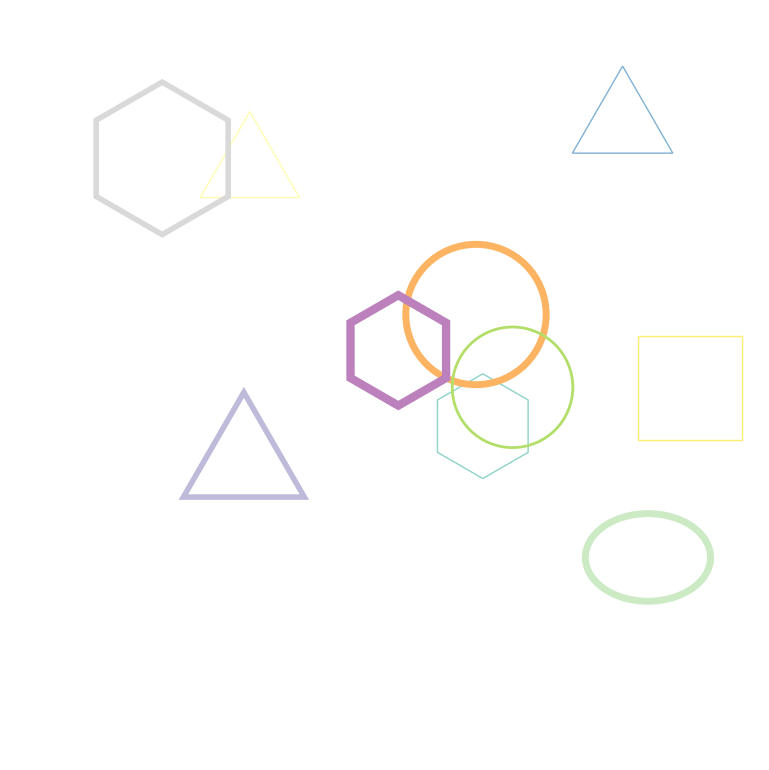[{"shape": "hexagon", "thickness": 0.5, "radius": 0.34, "center": [0.627, 0.447]}, {"shape": "triangle", "thickness": 0.5, "radius": 0.37, "center": [0.324, 0.781]}, {"shape": "triangle", "thickness": 2, "radius": 0.45, "center": [0.317, 0.4]}, {"shape": "triangle", "thickness": 0.5, "radius": 0.38, "center": [0.809, 0.839]}, {"shape": "circle", "thickness": 2.5, "radius": 0.46, "center": [0.618, 0.592]}, {"shape": "circle", "thickness": 1, "radius": 0.39, "center": [0.666, 0.497]}, {"shape": "hexagon", "thickness": 2, "radius": 0.49, "center": [0.211, 0.794]}, {"shape": "hexagon", "thickness": 3, "radius": 0.36, "center": [0.517, 0.545]}, {"shape": "oval", "thickness": 2.5, "radius": 0.41, "center": [0.842, 0.276]}, {"shape": "square", "thickness": 0.5, "radius": 0.34, "center": [0.896, 0.496]}]